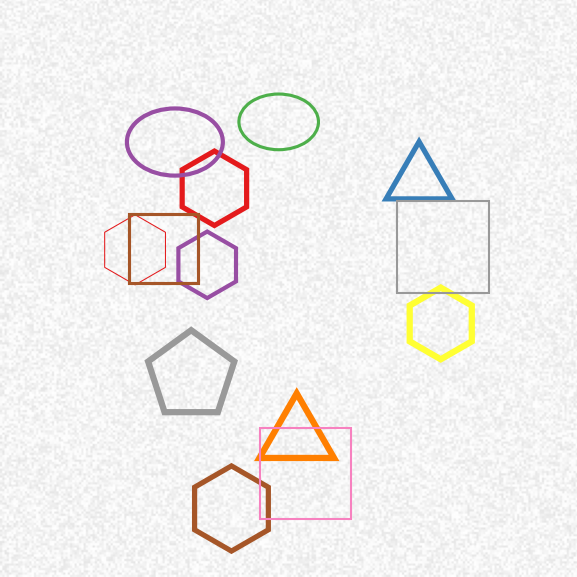[{"shape": "hexagon", "thickness": 2.5, "radius": 0.32, "center": [0.371, 0.673]}, {"shape": "hexagon", "thickness": 0.5, "radius": 0.3, "center": [0.234, 0.567]}, {"shape": "triangle", "thickness": 2.5, "radius": 0.33, "center": [0.726, 0.688]}, {"shape": "oval", "thickness": 1.5, "radius": 0.34, "center": [0.483, 0.788]}, {"shape": "oval", "thickness": 2, "radius": 0.42, "center": [0.303, 0.753]}, {"shape": "hexagon", "thickness": 2, "radius": 0.29, "center": [0.359, 0.541]}, {"shape": "triangle", "thickness": 3, "radius": 0.37, "center": [0.514, 0.243]}, {"shape": "hexagon", "thickness": 3, "radius": 0.31, "center": [0.763, 0.439]}, {"shape": "square", "thickness": 1.5, "radius": 0.3, "center": [0.283, 0.568]}, {"shape": "hexagon", "thickness": 2.5, "radius": 0.37, "center": [0.401, 0.119]}, {"shape": "square", "thickness": 1, "radius": 0.39, "center": [0.529, 0.179]}, {"shape": "square", "thickness": 1, "radius": 0.4, "center": [0.767, 0.571]}, {"shape": "pentagon", "thickness": 3, "radius": 0.39, "center": [0.331, 0.349]}]